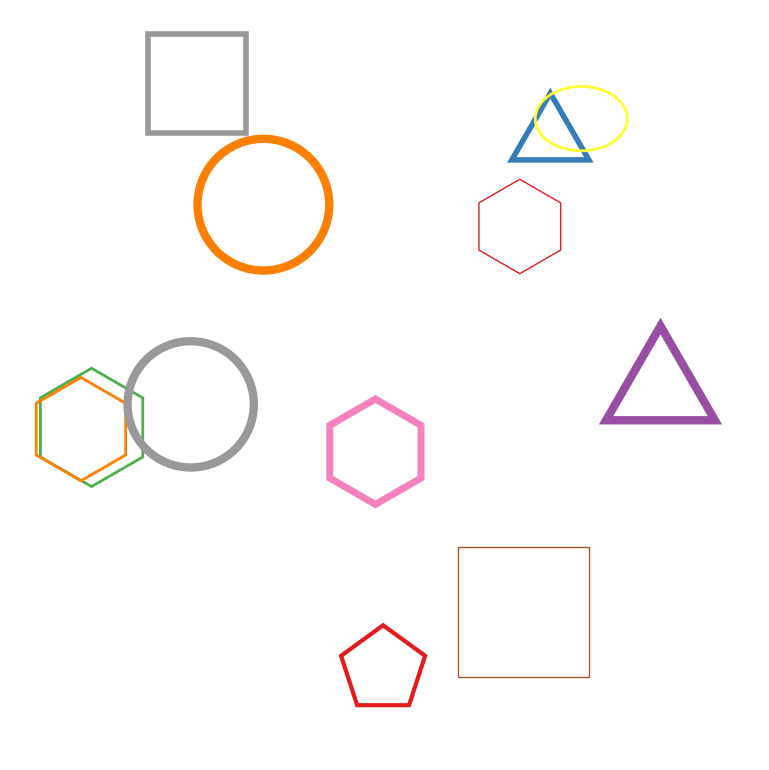[{"shape": "hexagon", "thickness": 0.5, "radius": 0.31, "center": [0.675, 0.706]}, {"shape": "pentagon", "thickness": 1.5, "radius": 0.29, "center": [0.498, 0.131]}, {"shape": "triangle", "thickness": 2, "radius": 0.29, "center": [0.715, 0.821]}, {"shape": "hexagon", "thickness": 1, "radius": 0.38, "center": [0.119, 0.445]}, {"shape": "triangle", "thickness": 3, "radius": 0.41, "center": [0.858, 0.495]}, {"shape": "hexagon", "thickness": 1, "radius": 0.34, "center": [0.105, 0.443]}, {"shape": "circle", "thickness": 3, "radius": 0.43, "center": [0.342, 0.734]}, {"shape": "oval", "thickness": 1, "radius": 0.3, "center": [0.755, 0.846]}, {"shape": "square", "thickness": 0.5, "radius": 0.42, "center": [0.68, 0.205]}, {"shape": "hexagon", "thickness": 2.5, "radius": 0.34, "center": [0.488, 0.413]}, {"shape": "circle", "thickness": 3, "radius": 0.41, "center": [0.248, 0.475]}, {"shape": "square", "thickness": 2, "radius": 0.32, "center": [0.256, 0.892]}]